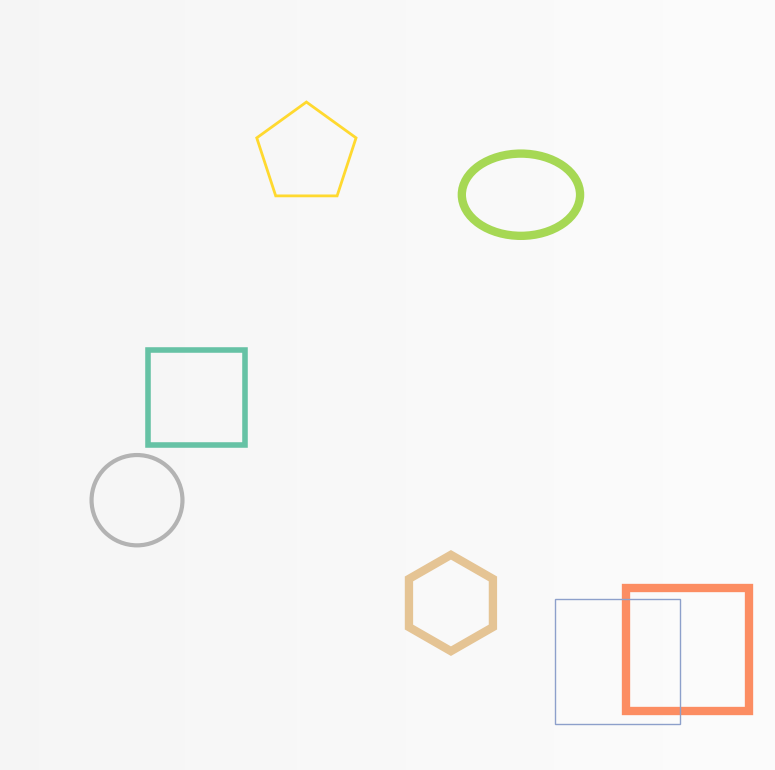[{"shape": "square", "thickness": 2, "radius": 0.31, "center": [0.254, 0.484]}, {"shape": "square", "thickness": 3, "radius": 0.4, "center": [0.887, 0.157]}, {"shape": "square", "thickness": 0.5, "radius": 0.4, "center": [0.797, 0.141]}, {"shape": "oval", "thickness": 3, "radius": 0.38, "center": [0.672, 0.747]}, {"shape": "pentagon", "thickness": 1, "radius": 0.34, "center": [0.395, 0.8]}, {"shape": "hexagon", "thickness": 3, "radius": 0.31, "center": [0.582, 0.217]}, {"shape": "circle", "thickness": 1.5, "radius": 0.29, "center": [0.177, 0.35]}]